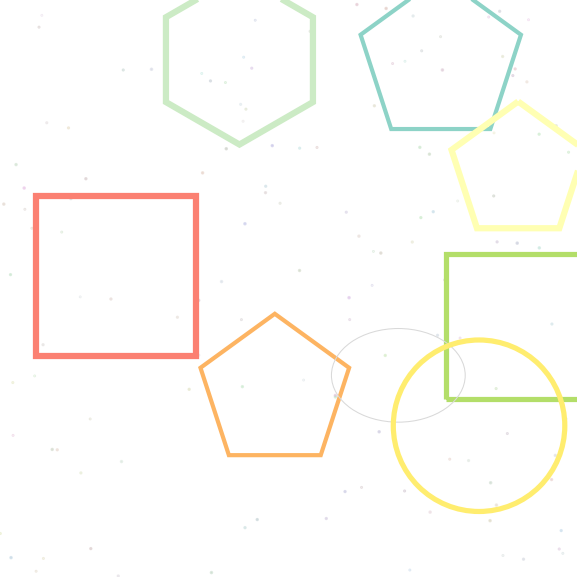[{"shape": "pentagon", "thickness": 2, "radius": 0.73, "center": [0.763, 0.894]}, {"shape": "pentagon", "thickness": 3, "radius": 0.61, "center": [0.897, 0.702]}, {"shape": "square", "thickness": 3, "radius": 0.69, "center": [0.201, 0.521]}, {"shape": "pentagon", "thickness": 2, "radius": 0.68, "center": [0.476, 0.32]}, {"shape": "square", "thickness": 2.5, "radius": 0.63, "center": [0.898, 0.433]}, {"shape": "oval", "thickness": 0.5, "radius": 0.58, "center": [0.69, 0.349]}, {"shape": "hexagon", "thickness": 3, "radius": 0.73, "center": [0.415, 0.896]}, {"shape": "circle", "thickness": 2.5, "radius": 0.74, "center": [0.83, 0.262]}]